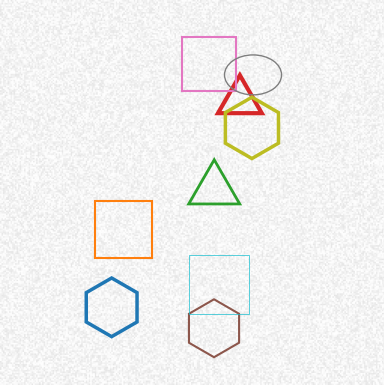[{"shape": "hexagon", "thickness": 2.5, "radius": 0.38, "center": [0.29, 0.202]}, {"shape": "square", "thickness": 1.5, "radius": 0.37, "center": [0.322, 0.405]}, {"shape": "triangle", "thickness": 2, "radius": 0.38, "center": [0.556, 0.509]}, {"shape": "triangle", "thickness": 3, "radius": 0.33, "center": [0.623, 0.739]}, {"shape": "hexagon", "thickness": 1.5, "radius": 0.38, "center": [0.556, 0.147]}, {"shape": "square", "thickness": 1.5, "radius": 0.35, "center": [0.544, 0.833]}, {"shape": "oval", "thickness": 1, "radius": 0.37, "center": [0.657, 0.806]}, {"shape": "hexagon", "thickness": 2.5, "radius": 0.4, "center": [0.654, 0.668]}, {"shape": "square", "thickness": 0.5, "radius": 0.39, "center": [0.569, 0.261]}]